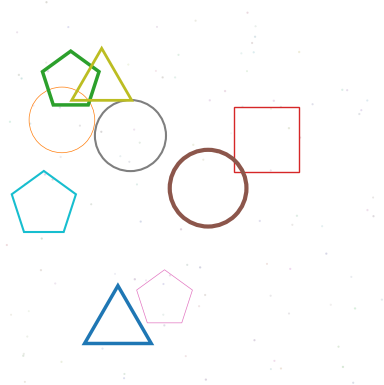[{"shape": "triangle", "thickness": 2.5, "radius": 0.5, "center": [0.306, 0.158]}, {"shape": "circle", "thickness": 0.5, "radius": 0.43, "center": [0.161, 0.689]}, {"shape": "pentagon", "thickness": 2.5, "radius": 0.39, "center": [0.184, 0.79]}, {"shape": "square", "thickness": 1, "radius": 0.42, "center": [0.692, 0.638]}, {"shape": "circle", "thickness": 3, "radius": 0.5, "center": [0.541, 0.511]}, {"shape": "pentagon", "thickness": 0.5, "radius": 0.38, "center": [0.427, 0.223]}, {"shape": "circle", "thickness": 1.5, "radius": 0.46, "center": [0.339, 0.648]}, {"shape": "triangle", "thickness": 2, "radius": 0.45, "center": [0.264, 0.784]}, {"shape": "pentagon", "thickness": 1.5, "radius": 0.44, "center": [0.114, 0.468]}]